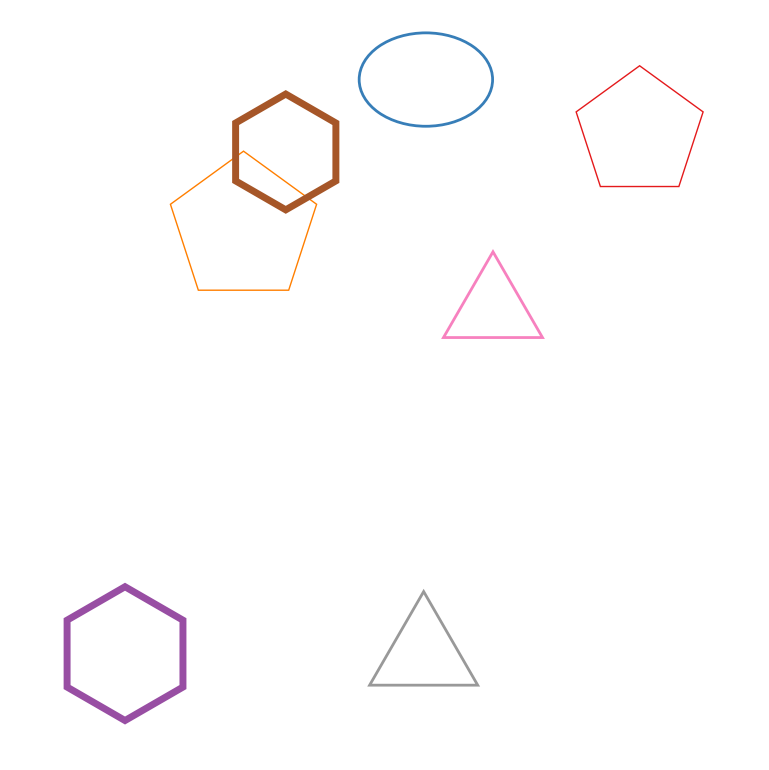[{"shape": "pentagon", "thickness": 0.5, "radius": 0.43, "center": [0.831, 0.828]}, {"shape": "oval", "thickness": 1, "radius": 0.43, "center": [0.553, 0.897]}, {"shape": "hexagon", "thickness": 2.5, "radius": 0.43, "center": [0.162, 0.151]}, {"shape": "pentagon", "thickness": 0.5, "radius": 0.5, "center": [0.316, 0.704]}, {"shape": "hexagon", "thickness": 2.5, "radius": 0.38, "center": [0.371, 0.803]}, {"shape": "triangle", "thickness": 1, "radius": 0.37, "center": [0.64, 0.599]}, {"shape": "triangle", "thickness": 1, "radius": 0.41, "center": [0.55, 0.151]}]